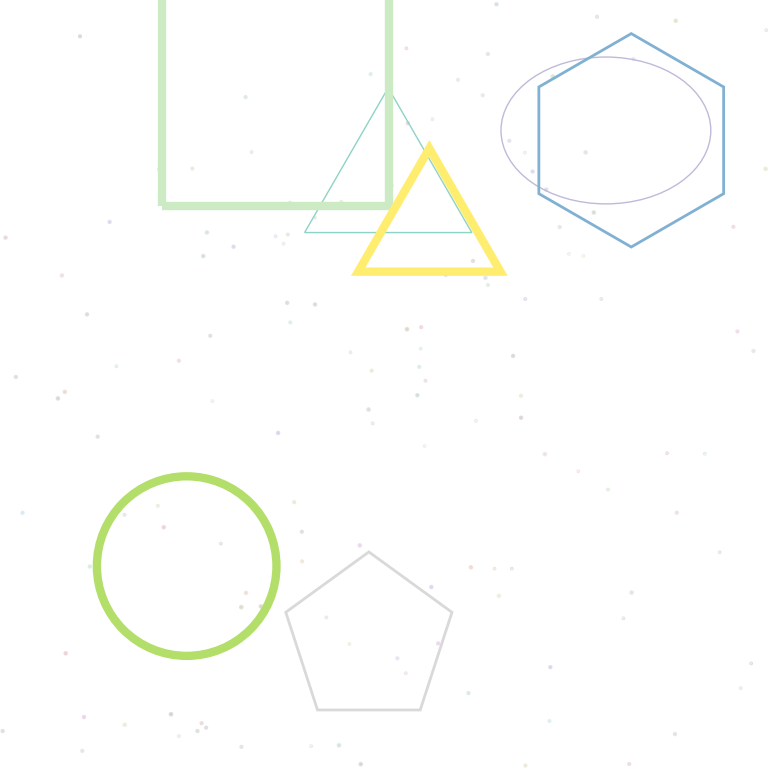[{"shape": "triangle", "thickness": 0.5, "radius": 0.63, "center": [0.504, 0.761]}, {"shape": "oval", "thickness": 0.5, "radius": 0.68, "center": [0.787, 0.831]}, {"shape": "hexagon", "thickness": 1, "radius": 0.69, "center": [0.82, 0.818]}, {"shape": "circle", "thickness": 3, "radius": 0.58, "center": [0.242, 0.265]}, {"shape": "pentagon", "thickness": 1, "radius": 0.57, "center": [0.479, 0.17]}, {"shape": "square", "thickness": 3, "radius": 0.74, "center": [0.358, 0.88]}, {"shape": "triangle", "thickness": 3, "radius": 0.53, "center": [0.558, 0.701]}]